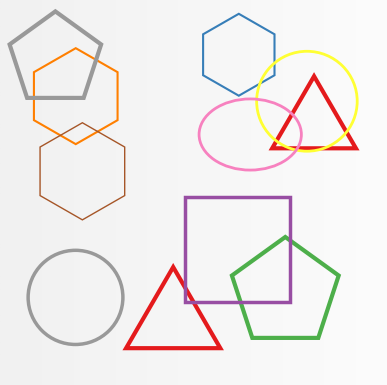[{"shape": "triangle", "thickness": 3, "radius": 0.62, "center": [0.81, 0.677]}, {"shape": "triangle", "thickness": 3, "radius": 0.7, "center": [0.447, 0.166]}, {"shape": "hexagon", "thickness": 1.5, "radius": 0.53, "center": [0.616, 0.858]}, {"shape": "pentagon", "thickness": 3, "radius": 0.72, "center": [0.736, 0.24]}, {"shape": "square", "thickness": 2.5, "radius": 0.68, "center": [0.613, 0.352]}, {"shape": "hexagon", "thickness": 1.5, "radius": 0.62, "center": [0.195, 0.75]}, {"shape": "circle", "thickness": 2, "radius": 0.65, "center": [0.792, 0.737]}, {"shape": "hexagon", "thickness": 1, "radius": 0.63, "center": [0.213, 0.555]}, {"shape": "oval", "thickness": 2, "radius": 0.66, "center": [0.646, 0.651]}, {"shape": "circle", "thickness": 2.5, "radius": 0.61, "center": [0.195, 0.228]}, {"shape": "pentagon", "thickness": 3, "radius": 0.62, "center": [0.143, 0.846]}]